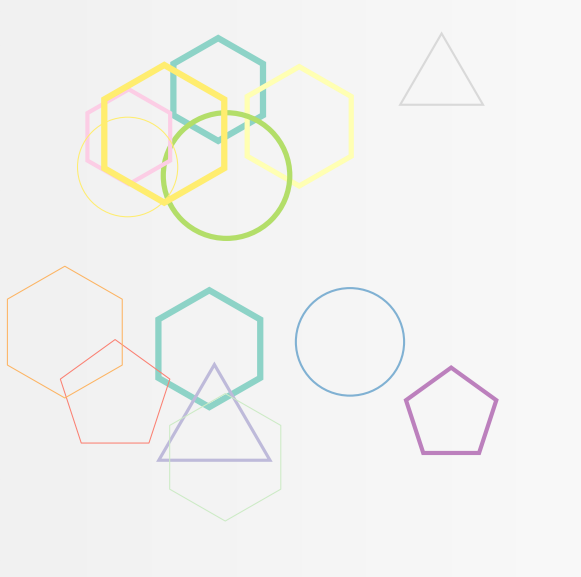[{"shape": "hexagon", "thickness": 3, "radius": 0.51, "center": [0.36, 0.395]}, {"shape": "hexagon", "thickness": 3, "radius": 0.45, "center": [0.375, 0.844]}, {"shape": "hexagon", "thickness": 2.5, "radius": 0.52, "center": [0.515, 0.78]}, {"shape": "triangle", "thickness": 1.5, "radius": 0.55, "center": [0.369, 0.257]}, {"shape": "pentagon", "thickness": 0.5, "radius": 0.5, "center": [0.198, 0.312]}, {"shape": "circle", "thickness": 1, "radius": 0.47, "center": [0.602, 0.407]}, {"shape": "hexagon", "thickness": 0.5, "radius": 0.57, "center": [0.112, 0.424]}, {"shape": "circle", "thickness": 2.5, "radius": 0.54, "center": [0.39, 0.695]}, {"shape": "hexagon", "thickness": 2, "radius": 0.41, "center": [0.222, 0.762]}, {"shape": "triangle", "thickness": 1, "radius": 0.41, "center": [0.76, 0.859]}, {"shape": "pentagon", "thickness": 2, "radius": 0.41, "center": [0.776, 0.281]}, {"shape": "hexagon", "thickness": 0.5, "radius": 0.55, "center": [0.388, 0.207]}, {"shape": "circle", "thickness": 0.5, "radius": 0.43, "center": [0.22, 0.71]}, {"shape": "hexagon", "thickness": 3, "radius": 0.6, "center": [0.283, 0.767]}]